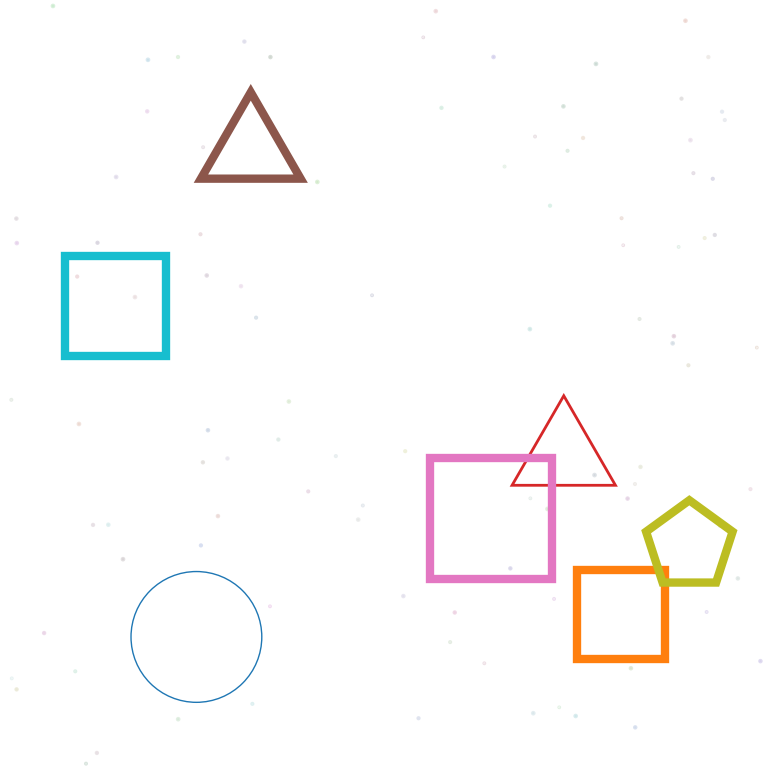[{"shape": "circle", "thickness": 0.5, "radius": 0.42, "center": [0.255, 0.173]}, {"shape": "square", "thickness": 3, "radius": 0.29, "center": [0.806, 0.202]}, {"shape": "triangle", "thickness": 1, "radius": 0.39, "center": [0.732, 0.409]}, {"shape": "triangle", "thickness": 3, "radius": 0.37, "center": [0.326, 0.805]}, {"shape": "square", "thickness": 3, "radius": 0.39, "center": [0.638, 0.327]}, {"shape": "pentagon", "thickness": 3, "radius": 0.3, "center": [0.895, 0.291]}, {"shape": "square", "thickness": 3, "radius": 0.33, "center": [0.15, 0.602]}]